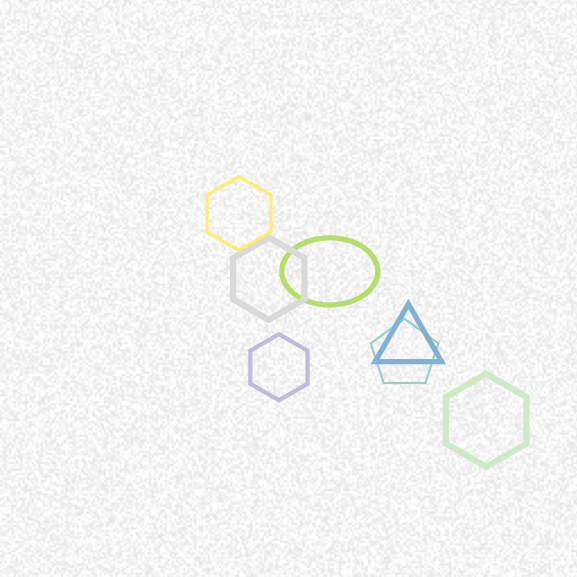[{"shape": "pentagon", "thickness": 1, "radius": 0.31, "center": [0.701, 0.386]}, {"shape": "hexagon", "thickness": 2, "radius": 0.29, "center": [0.483, 0.363]}, {"shape": "triangle", "thickness": 2.5, "radius": 0.33, "center": [0.707, 0.406]}, {"shape": "oval", "thickness": 2.5, "radius": 0.42, "center": [0.571, 0.529]}, {"shape": "hexagon", "thickness": 3, "radius": 0.36, "center": [0.465, 0.517]}, {"shape": "hexagon", "thickness": 3, "radius": 0.4, "center": [0.842, 0.271]}, {"shape": "hexagon", "thickness": 1.5, "radius": 0.32, "center": [0.414, 0.629]}]